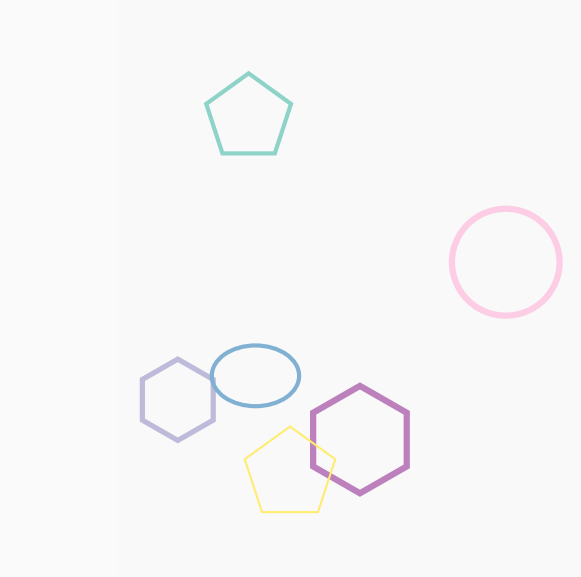[{"shape": "pentagon", "thickness": 2, "radius": 0.38, "center": [0.428, 0.796]}, {"shape": "hexagon", "thickness": 2.5, "radius": 0.35, "center": [0.306, 0.307]}, {"shape": "oval", "thickness": 2, "radius": 0.38, "center": [0.439, 0.348]}, {"shape": "circle", "thickness": 3, "radius": 0.46, "center": [0.87, 0.545]}, {"shape": "hexagon", "thickness": 3, "radius": 0.46, "center": [0.619, 0.238]}, {"shape": "pentagon", "thickness": 1, "radius": 0.41, "center": [0.499, 0.179]}]